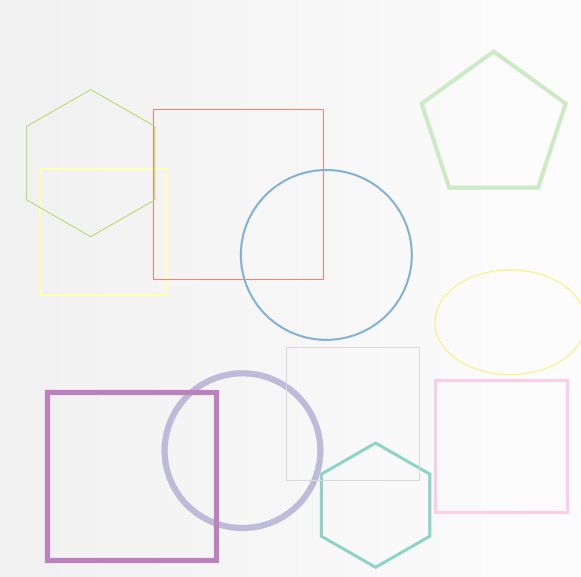[{"shape": "hexagon", "thickness": 1.5, "radius": 0.54, "center": [0.646, 0.124]}, {"shape": "square", "thickness": 1, "radius": 0.54, "center": [0.178, 0.597]}, {"shape": "circle", "thickness": 3, "radius": 0.67, "center": [0.417, 0.219]}, {"shape": "square", "thickness": 0.5, "radius": 0.73, "center": [0.41, 0.663]}, {"shape": "circle", "thickness": 1, "radius": 0.74, "center": [0.561, 0.558]}, {"shape": "hexagon", "thickness": 0.5, "radius": 0.64, "center": [0.156, 0.717]}, {"shape": "square", "thickness": 1.5, "radius": 0.57, "center": [0.862, 0.227]}, {"shape": "square", "thickness": 0.5, "radius": 0.58, "center": [0.607, 0.283]}, {"shape": "square", "thickness": 2.5, "radius": 0.73, "center": [0.226, 0.175]}, {"shape": "pentagon", "thickness": 2, "radius": 0.65, "center": [0.849, 0.78]}, {"shape": "oval", "thickness": 0.5, "radius": 0.65, "center": [0.878, 0.441]}]